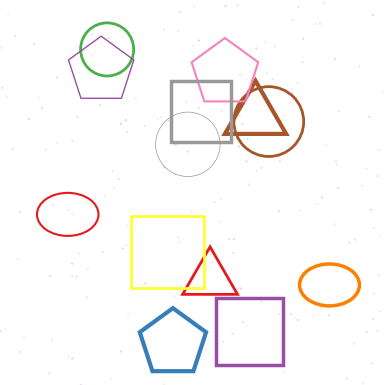[{"shape": "triangle", "thickness": 2, "radius": 0.41, "center": [0.546, 0.277]}, {"shape": "oval", "thickness": 1.5, "radius": 0.4, "center": [0.176, 0.443]}, {"shape": "pentagon", "thickness": 3, "radius": 0.45, "center": [0.449, 0.109]}, {"shape": "circle", "thickness": 2, "radius": 0.34, "center": [0.278, 0.872]}, {"shape": "pentagon", "thickness": 1, "radius": 0.45, "center": [0.263, 0.817]}, {"shape": "square", "thickness": 2.5, "radius": 0.43, "center": [0.649, 0.14]}, {"shape": "oval", "thickness": 2.5, "radius": 0.39, "center": [0.856, 0.26]}, {"shape": "square", "thickness": 2, "radius": 0.47, "center": [0.435, 0.345]}, {"shape": "triangle", "thickness": 3, "radius": 0.46, "center": [0.664, 0.698]}, {"shape": "circle", "thickness": 2, "radius": 0.45, "center": [0.698, 0.684]}, {"shape": "pentagon", "thickness": 1.5, "radius": 0.46, "center": [0.584, 0.81]}, {"shape": "circle", "thickness": 0.5, "radius": 0.42, "center": [0.488, 0.625]}, {"shape": "square", "thickness": 2.5, "radius": 0.39, "center": [0.522, 0.71]}]